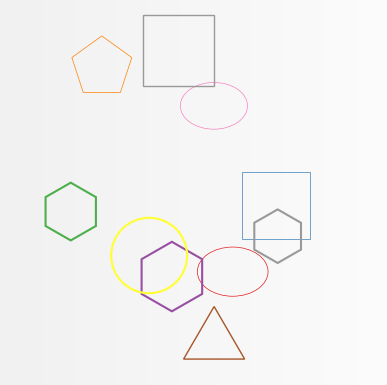[{"shape": "oval", "thickness": 0.5, "radius": 0.46, "center": [0.601, 0.294]}, {"shape": "square", "thickness": 0.5, "radius": 0.44, "center": [0.712, 0.467]}, {"shape": "hexagon", "thickness": 1.5, "radius": 0.37, "center": [0.183, 0.451]}, {"shape": "hexagon", "thickness": 1.5, "radius": 0.45, "center": [0.444, 0.282]}, {"shape": "pentagon", "thickness": 0.5, "radius": 0.41, "center": [0.263, 0.825]}, {"shape": "circle", "thickness": 1.5, "radius": 0.49, "center": [0.385, 0.336]}, {"shape": "triangle", "thickness": 1, "radius": 0.45, "center": [0.553, 0.113]}, {"shape": "oval", "thickness": 0.5, "radius": 0.43, "center": [0.552, 0.725]}, {"shape": "square", "thickness": 1, "radius": 0.46, "center": [0.461, 0.869]}, {"shape": "hexagon", "thickness": 1.5, "radius": 0.35, "center": [0.717, 0.387]}]